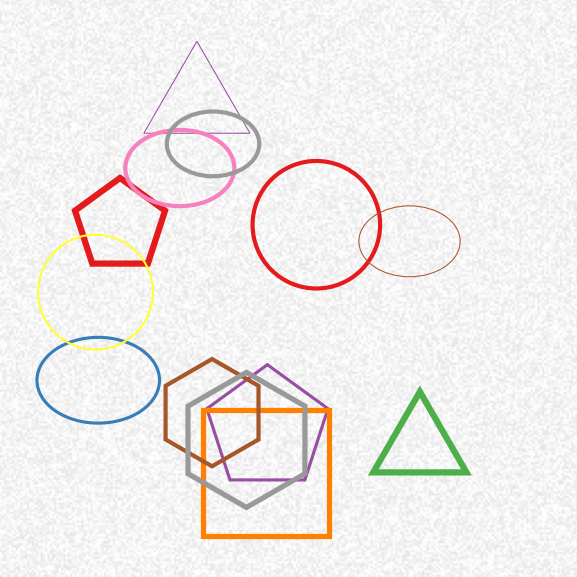[{"shape": "circle", "thickness": 2, "radius": 0.55, "center": [0.548, 0.61]}, {"shape": "pentagon", "thickness": 3, "radius": 0.41, "center": [0.208, 0.609]}, {"shape": "oval", "thickness": 1.5, "radius": 0.53, "center": [0.17, 0.341]}, {"shape": "triangle", "thickness": 3, "radius": 0.47, "center": [0.727, 0.228]}, {"shape": "pentagon", "thickness": 1.5, "radius": 0.55, "center": [0.463, 0.257]}, {"shape": "triangle", "thickness": 0.5, "radius": 0.53, "center": [0.341, 0.822]}, {"shape": "square", "thickness": 2.5, "radius": 0.55, "center": [0.46, 0.18]}, {"shape": "circle", "thickness": 1, "radius": 0.5, "center": [0.165, 0.493]}, {"shape": "hexagon", "thickness": 2, "radius": 0.46, "center": [0.367, 0.285]}, {"shape": "oval", "thickness": 0.5, "radius": 0.44, "center": [0.709, 0.581]}, {"shape": "oval", "thickness": 2, "radius": 0.47, "center": [0.311, 0.708]}, {"shape": "oval", "thickness": 2, "radius": 0.4, "center": [0.369, 0.75]}, {"shape": "hexagon", "thickness": 2.5, "radius": 0.58, "center": [0.427, 0.237]}]